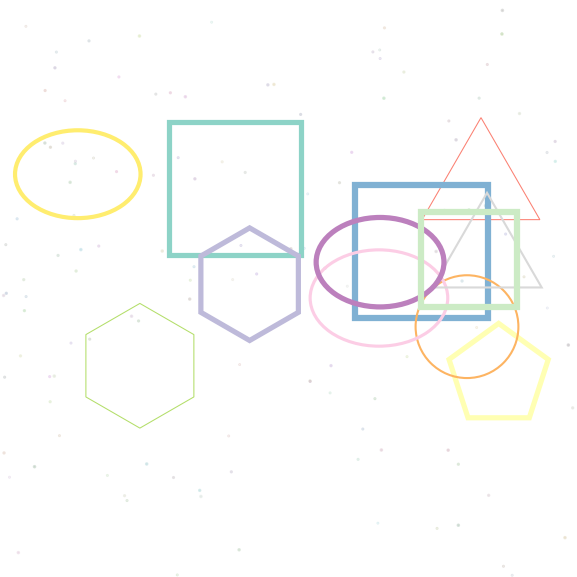[{"shape": "square", "thickness": 2.5, "radius": 0.57, "center": [0.407, 0.673]}, {"shape": "pentagon", "thickness": 2.5, "radius": 0.45, "center": [0.863, 0.349]}, {"shape": "hexagon", "thickness": 2.5, "radius": 0.49, "center": [0.432, 0.507]}, {"shape": "triangle", "thickness": 0.5, "radius": 0.59, "center": [0.833, 0.678]}, {"shape": "square", "thickness": 3, "radius": 0.58, "center": [0.73, 0.564]}, {"shape": "circle", "thickness": 1, "radius": 0.45, "center": [0.809, 0.434]}, {"shape": "hexagon", "thickness": 0.5, "radius": 0.54, "center": [0.242, 0.366]}, {"shape": "oval", "thickness": 1.5, "radius": 0.6, "center": [0.656, 0.483]}, {"shape": "triangle", "thickness": 1, "radius": 0.55, "center": [0.843, 0.556]}, {"shape": "oval", "thickness": 2.5, "radius": 0.55, "center": [0.658, 0.545]}, {"shape": "square", "thickness": 3, "radius": 0.41, "center": [0.812, 0.55]}, {"shape": "oval", "thickness": 2, "radius": 0.54, "center": [0.135, 0.697]}]